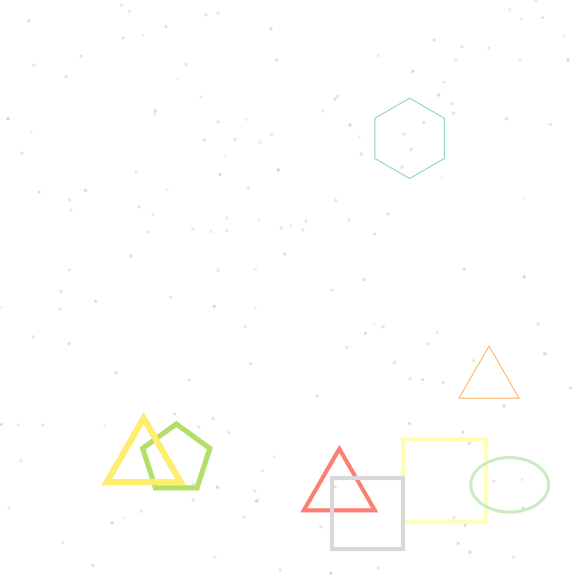[{"shape": "hexagon", "thickness": 0.5, "radius": 0.35, "center": [0.709, 0.76]}, {"shape": "square", "thickness": 2, "radius": 0.36, "center": [0.77, 0.167]}, {"shape": "triangle", "thickness": 2, "radius": 0.35, "center": [0.588, 0.151]}, {"shape": "triangle", "thickness": 0.5, "radius": 0.3, "center": [0.847, 0.34]}, {"shape": "pentagon", "thickness": 2.5, "radius": 0.31, "center": [0.305, 0.204]}, {"shape": "square", "thickness": 2, "radius": 0.31, "center": [0.636, 0.11]}, {"shape": "oval", "thickness": 1.5, "radius": 0.34, "center": [0.883, 0.16]}, {"shape": "triangle", "thickness": 3, "radius": 0.37, "center": [0.249, 0.201]}]